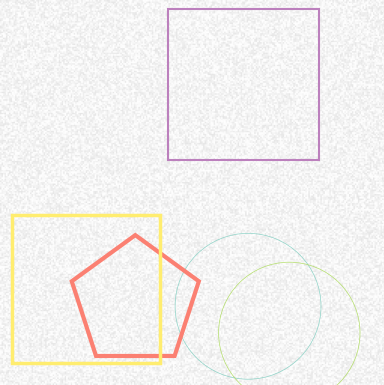[{"shape": "circle", "thickness": 0.5, "radius": 0.95, "center": [0.644, 0.205]}, {"shape": "pentagon", "thickness": 3, "radius": 0.87, "center": [0.351, 0.216]}, {"shape": "circle", "thickness": 0.5, "radius": 0.92, "center": [0.751, 0.135]}, {"shape": "square", "thickness": 1.5, "radius": 0.98, "center": [0.633, 0.781]}, {"shape": "square", "thickness": 2.5, "radius": 0.96, "center": [0.224, 0.249]}]